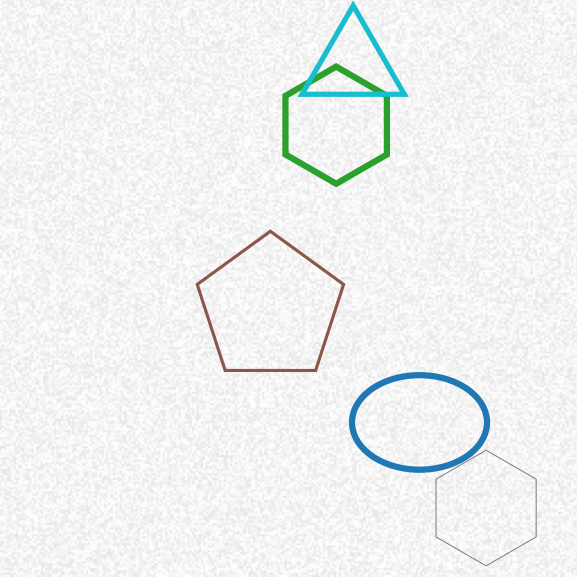[{"shape": "oval", "thickness": 3, "radius": 0.58, "center": [0.726, 0.268]}, {"shape": "hexagon", "thickness": 3, "radius": 0.51, "center": [0.582, 0.782]}, {"shape": "pentagon", "thickness": 1.5, "radius": 0.67, "center": [0.468, 0.465]}, {"shape": "hexagon", "thickness": 0.5, "radius": 0.5, "center": [0.842, 0.119]}, {"shape": "triangle", "thickness": 2.5, "radius": 0.51, "center": [0.612, 0.887]}]